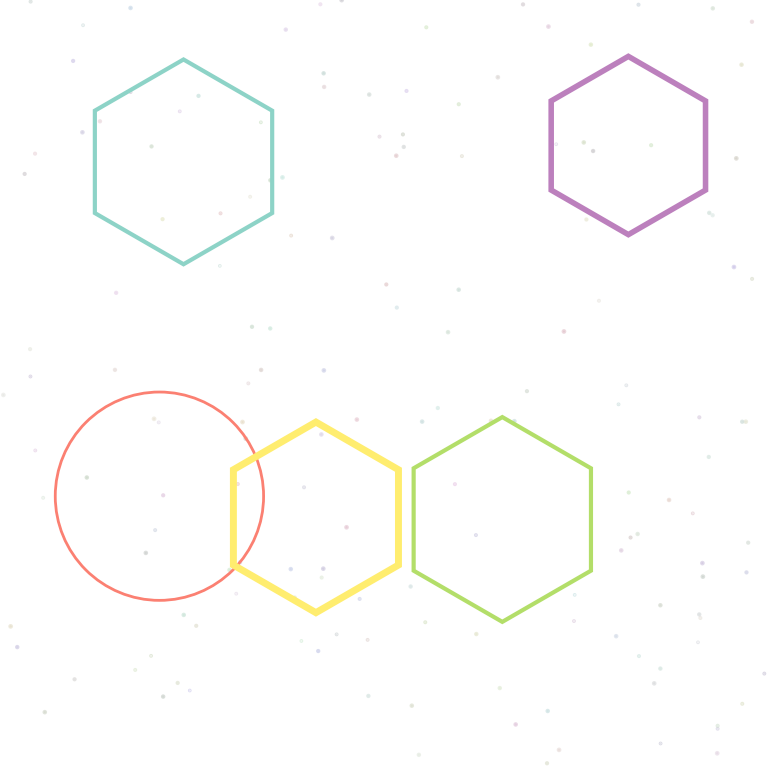[{"shape": "hexagon", "thickness": 1.5, "radius": 0.66, "center": [0.238, 0.79]}, {"shape": "circle", "thickness": 1, "radius": 0.68, "center": [0.207, 0.356]}, {"shape": "hexagon", "thickness": 1.5, "radius": 0.66, "center": [0.652, 0.325]}, {"shape": "hexagon", "thickness": 2, "radius": 0.58, "center": [0.816, 0.811]}, {"shape": "hexagon", "thickness": 2.5, "radius": 0.62, "center": [0.41, 0.328]}]